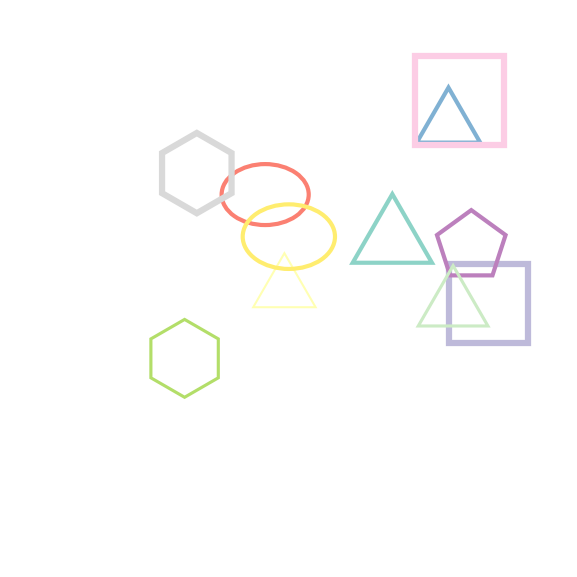[{"shape": "triangle", "thickness": 2, "radius": 0.4, "center": [0.679, 0.584]}, {"shape": "triangle", "thickness": 1, "radius": 0.31, "center": [0.492, 0.498]}, {"shape": "square", "thickness": 3, "radius": 0.34, "center": [0.845, 0.473]}, {"shape": "oval", "thickness": 2, "radius": 0.38, "center": [0.459, 0.662]}, {"shape": "triangle", "thickness": 2, "radius": 0.32, "center": [0.777, 0.784]}, {"shape": "hexagon", "thickness": 1.5, "radius": 0.34, "center": [0.32, 0.379]}, {"shape": "square", "thickness": 3, "radius": 0.38, "center": [0.796, 0.825]}, {"shape": "hexagon", "thickness": 3, "radius": 0.35, "center": [0.341, 0.699]}, {"shape": "pentagon", "thickness": 2, "radius": 0.31, "center": [0.816, 0.573]}, {"shape": "triangle", "thickness": 1.5, "radius": 0.35, "center": [0.785, 0.469]}, {"shape": "oval", "thickness": 2, "radius": 0.4, "center": [0.5, 0.589]}]